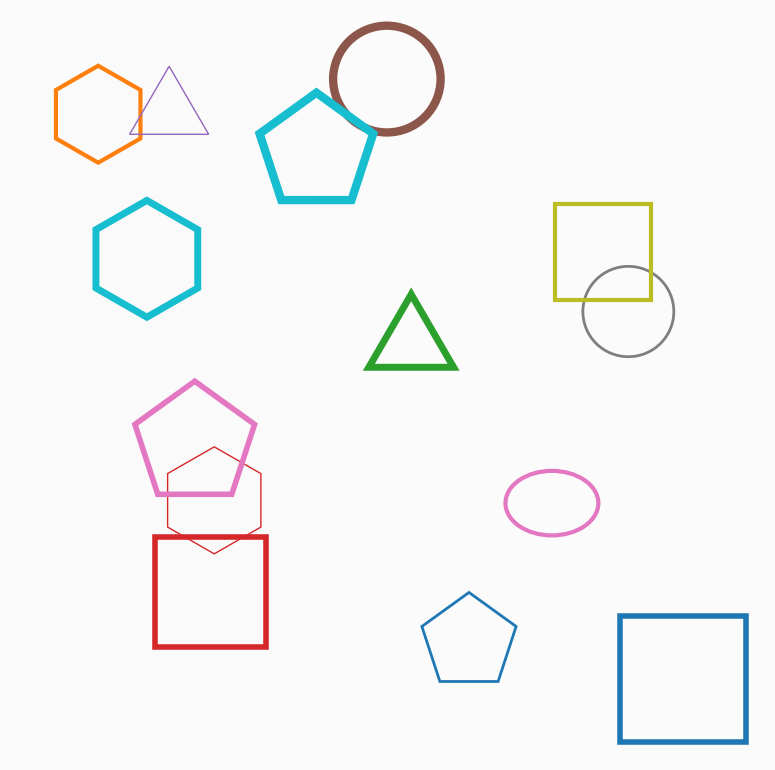[{"shape": "pentagon", "thickness": 1, "radius": 0.32, "center": [0.605, 0.167]}, {"shape": "square", "thickness": 2, "radius": 0.41, "center": [0.881, 0.118]}, {"shape": "hexagon", "thickness": 1.5, "radius": 0.31, "center": [0.127, 0.852]}, {"shape": "triangle", "thickness": 2.5, "radius": 0.32, "center": [0.531, 0.555]}, {"shape": "hexagon", "thickness": 0.5, "radius": 0.35, "center": [0.276, 0.35]}, {"shape": "square", "thickness": 2, "radius": 0.36, "center": [0.272, 0.231]}, {"shape": "triangle", "thickness": 0.5, "radius": 0.29, "center": [0.218, 0.855]}, {"shape": "circle", "thickness": 3, "radius": 0.35, "center": [0.499, 0.897]}, {"shape": "oval", "thickness": 1.5, "radius": 0.3, "center": [0.712, 0.347]}, {"shape": "pentagon", "thickness": 2, "radius": 0.41, "center": [0.251, 0.424]}, {"shape": "circle", "thickness": 1, "radius": 0.29, "center": [0.811, 0.595]}, {"shape": "square", "thickness": 1.5, "radius": 0.31, "center": [0.778, 0.673]}, {"shape": "hexagon", "thickness": 2.5, "radius": 0.38, "center": [0.189, 0.664]}, {"shape": "pentagon", "thickness": 3, "radius": 0.39, "center": [0.408, 0.803]}]